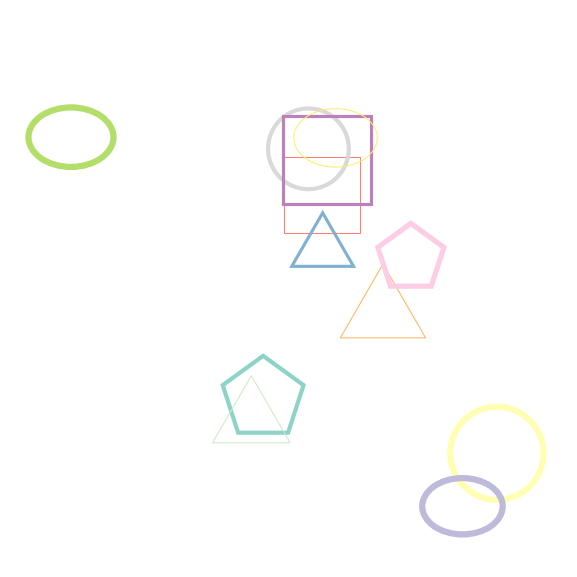[{"shape": "pentagon", "thickness": 2, "radius": 0.37, "center": [0.456, 0.309]}, {"shape": "circle", "thickness": 3, "radius": 0.4, "center": [0.86, 0.214]}, {"shape": "oval", "thickness": 3, "radius": 0.35, "center": [0.801, 0.123]}, {"shape": "square", "thickness": 0.5, "radius": 0.33, "center": [0.558, 0.661]}, {"shape": "triangle", "thickness": 1.5, "radius": 0.31, "center": [0.559, 0.569]}, {"shape": "triangle", "thickness": 0.5, "radius": 0.43, "center": [0.663, 0.457]}, {"shape": "oval", "thickness": 3, "radius": 0.37, "center": [0.123, 0.762]}, {"shape": "pentagon", "thickness": 2.5, "radius": 0.3, "center": [0.711, 0.552]}, {"shape": "circle", "thickness": 2, "radius": 0.35, "center": [0.534, 0.741]}, {"shape": "square", "thickness": 1.5, "radius": 0.38, "center": [0.566, 0.723]}, {"shape": "triangle", "thickness": 0.5, "radius": 0.39, "center": [0.435, 0.271]}, {"shape": "oval", "thickness": 0.5, "radius": 0.36, "center": [0.581, 0.76]}]